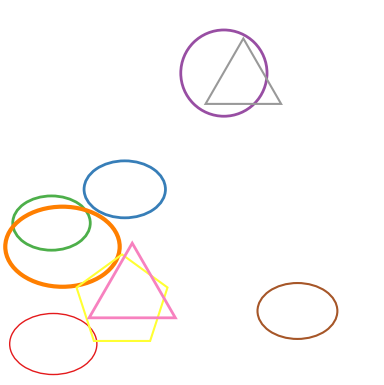[{"shape": "oval", "thickness": 1, "radius": 0.57, "center": [0.138, 0.106]}, {"shape": "oval", "thickness": 2, "radius": 0.53, "center": [0.324, 0.508]}, {"shape": "oval", "thickness": 2, "radius": 0.5, "center": [0.134, 0.421]}, {"shape": "circle", "thickness": 2, "radius": 0.56, "center": [0.582, 0.81]}, {"shape": "oval", "thickness": 3, "radius": 0.74, "center": [0.162, 0.359]}, {"shape": "pentagon", "thickness": 1.5, "radius": 0.62, "center": [0.317, 0.215]}, {"shape": "oval", "thickness": 1.5, "radius": 0.52, "center": [0.773, 0.192]}, {"shape": "triangle", "thickness": 2, "radius": 0.65, "center": [0.343, 0.239]}, {"shape": "triangle", "thickness": 1.5, "radius": 0.57, "center": [0.632, 0.787]}]